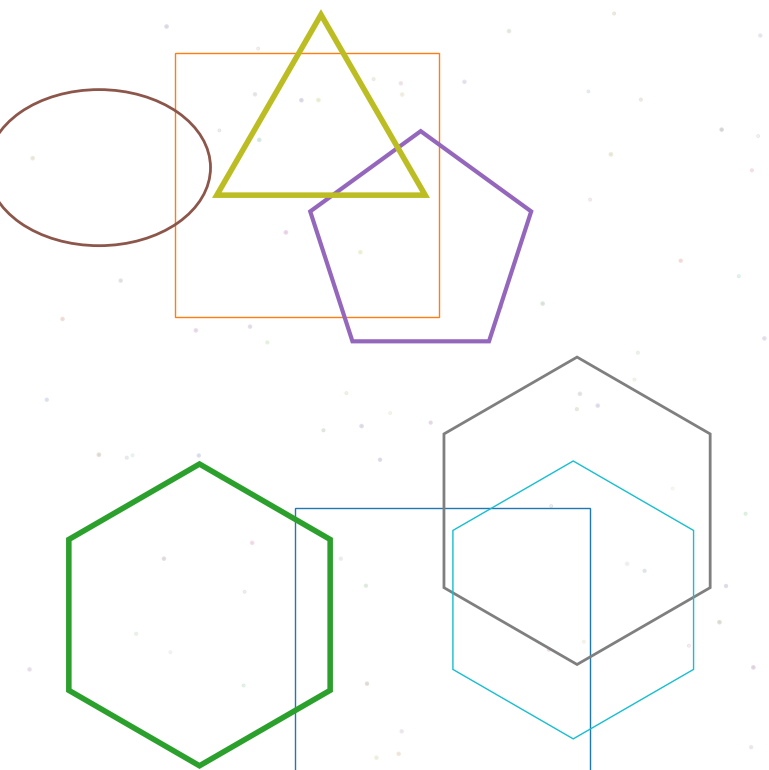[{"shape": "square", "thickness": 0.5, "radius": 0.96, "center": [0.575, 0.149]}, {"shape": "square", "thickness": 0.5, "radius": 0.86, "center": [0.399, 0.76]}, {"shape": "hexagon", "thickness": 2, "radius": 0.98, "center": [0.259, 0.201]}, {"shape": "pentagon", "thickness": 1.5, "radius": 0.75, "center": [0.546, 0.679]}, {"shape": "oval", "thickness": 1, "radius": 0.72, "center": [0.129, 0.782]}, {"shape": "hexagon", "thickness": 1, "radius": 1.0, "center": [0.749, 0.337]}, {"shape": "triangle", "thickness": 2, "radius": 0.78, "center": [0.417, 0.825]}, {"shape": "hexagon", "thickness": 0.5, "radius": 0.9, "center": [0.744, 0.221]}]